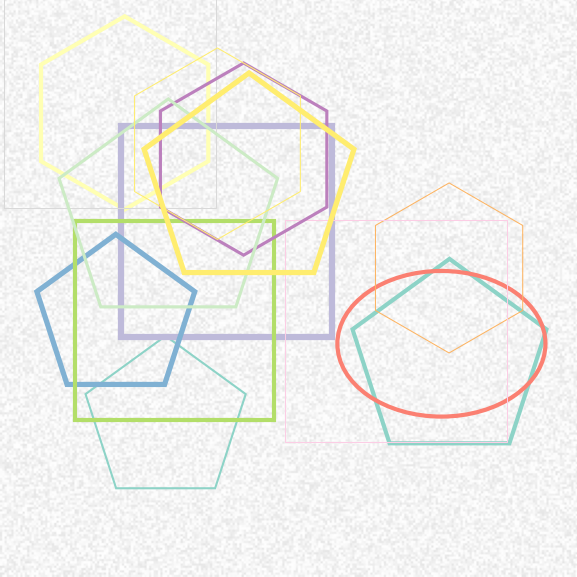[{"shape": "pentagon", "thickness": 2, "radius": 0.88, "center": [0.778, 0.374]}, {"shape": "pentagon", "thickness": 1, "radius": 0.73, "center": [0.287, 0.272]}, {"shape": "hexagon", "thickness": 2, "radius": 0.84, "center": [0.216, 0.804]}, {"shape": "square", "thickness": 3, "radius": 0.92, "center": [0.392, 0.598]}, {"shape": "oval", "thickness": 2, "radius": 0.9, "center": [0.764, 0.404]}, {"shape": "pentagon", "thickness": 2.5, "radius": 0.72, "center": [0.201, 0.45]}, {"shape": "hexagon", "thickness": 0.5, "radius": 0.74, "center": [0.778, 0.535]}, {"shape": "square", "thickness": 2, "radius": 0.86, "center": [0.303, 0.444]}, {"shape": "square", "thickness": 0.5, "radius": 0.96, "center": [0.686, 0.426]}, {"shape": "square", "thickness": 0.5, "radius": 0.92, "center": [0.191, 0.822]}, {"shape": "hexagon", "thickness": 1.5, "radius": 0.83, "center": [0.422, 0.724]}, {"shape": "pentagon", "thickness": 1.5, "radius": 0.99, "center": [0.291, 0.629]}, {"shape": "pentagon", "thickness": 2.5, "radius": 0.96, "center": [0.431, 0.682]}, {"shape": "hexagon", "thickness": 0.5, "radius": 0.83, "center": [0.377, 0.75]}]